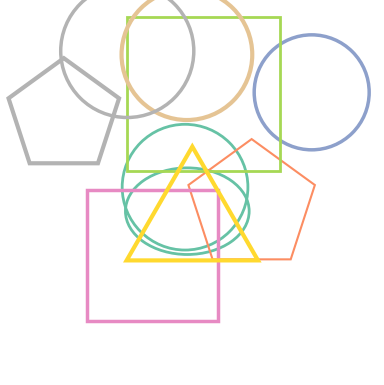[{"shape": "circle", "thickness": 2, "radius": 0.82, "center": [0.481, 0.514]}, {"shape": "oval", "thickness": 2, "radius": 0.8, "center": [0.486, 0.451]}, {"shape": "pentagon", "thickness": 1.5, "radius": 0.86, "center": [0.654, 0.466]}, {"shape": "circle", "thickness": 2.5, "radius": 0.75, "center": [0.81, 0.76]}, {"shape": "square", "thickness": 2.5, "radius": 0.85, "center": [0.396, 0.336]}, {"shape": "square", "thickness": 2, "radius": 0.99, "center": [0.528, 0.756]}, {"shape": "triangle", "thickness": 3, "radius": 0.98, "center": [0.5, 0.422]}, {"shape": "circle", "thickness": 3, "radius": 0.85, "center": [0.485, 0.858]}, {"shape": "pentagon", "thickness": 3, "radius": 0.75, "center": [0.166, 0.698]}, {"shape": "circle", "thickness": 2.5, "radius": 0.86, "center": [0.331, 0.868]}]